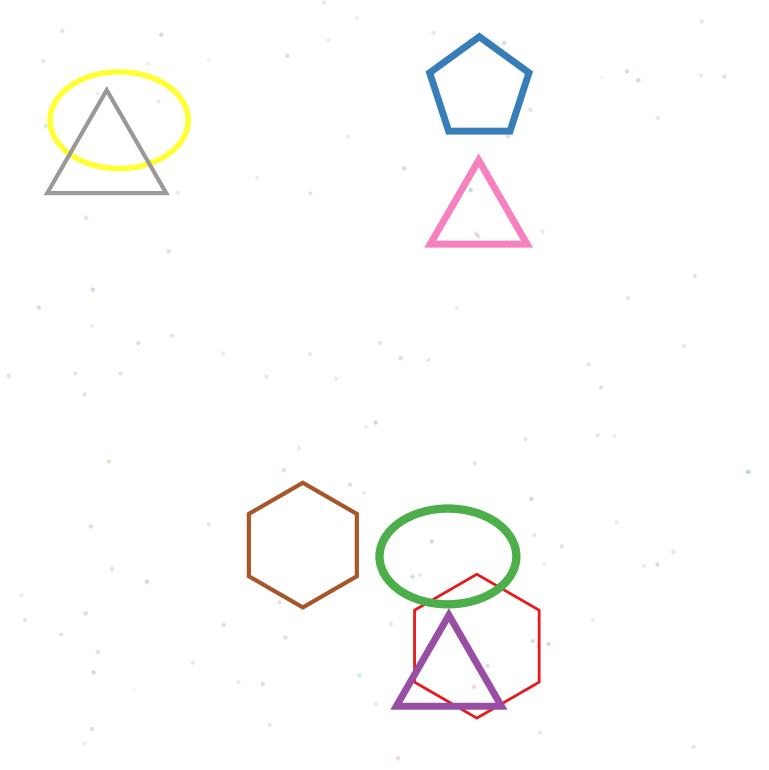[{"shape": "hexagon", "thickness": 1, "radius": 0.47, "center": [0.619, 0.161]}, {"shape": "pentagon", "thickness": 2.5, "radius": 0.34, "center": [0.623, 0.885]}, {"shape": "oval", "thickness": 3, "radius": 0.44, "center": [0.582, 0.277]}, {"shape": "triangle", "thickness": 2.5, "radius": 0.39, "center": [0.583, 0.122]}, {"shape": "oval", "thickness": 2, "radius": 0.45, "center": [0.155, 0.844]}, {"shape": "hexagon", "thickness": 1.5, "radius": 0.4, "center": [0.393, 0.292]}, {"shape": "triangle", "thickness": 2.5, "radius": 0.36, "center": [0.622, 0.719]}, {"shape": "triangle", "thickness": 1.5, "radius": 0.45, "center": [0.139, 0.794]}]